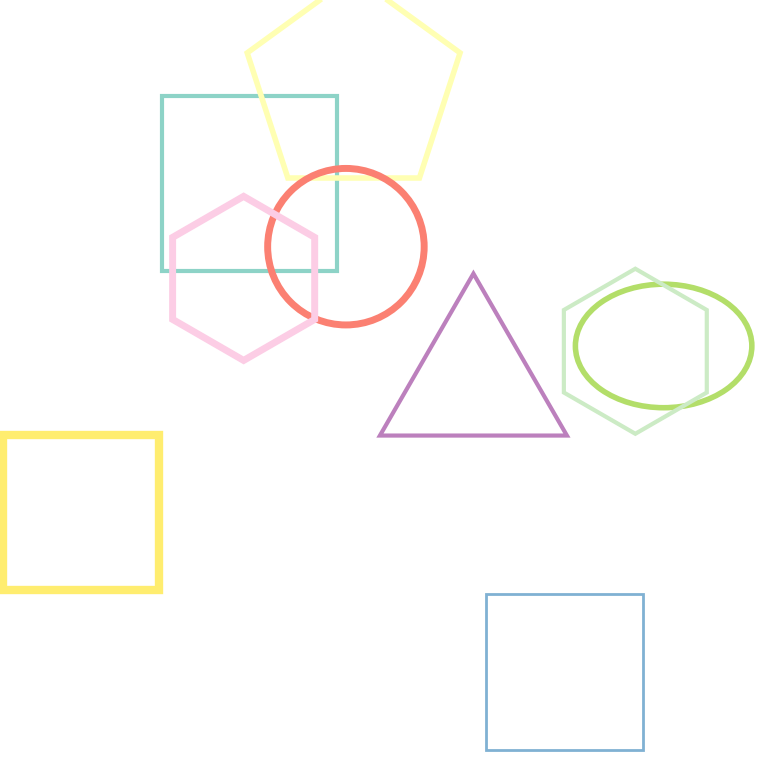[{"shape": "square", "thickness": 1.5, "radius": 0.57, "center": [0.324, 0.761]}, {"shape": "pentagon", "thickness": 2, "radius": 0.73, "center": [0.459, 0.886]}, {"shape": "circle", "thickness": 2.5, "radius": 0.51, "center": [0.449, 0.68]}, {"shape": "square", "thickness": 1, "radius": 0.51, "center": [0.733, 0.127]}, {"shape": "oval", "thickness": 2, "radius": 0.57, "center": [0.862, 0.551]}, {"shape": "hexagon", "thickness": 2.5, "radius": 0.53, "center": [0.316, 0.638]}, {"shape": "triangle", "thickness": 1.5, "radius": 0.7, "center": [0.615, 0.504]}, {"shape": "hexagon", "thickness": 1.5, "radius": 0.54, "center": [0.825, 0.544]}, {"shape": "square", "thickness": 3, "radius": 0.51, "center": [0.105, 0.334]}]